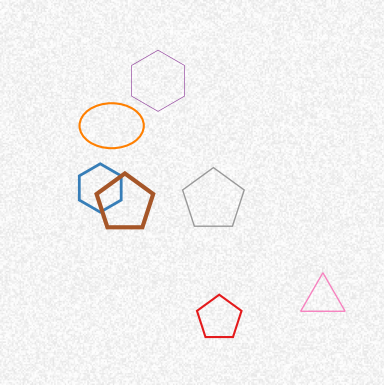[{"shape": "pentagon", "thickness": 1.5, "radius": 0.3, "center": [0.569, 0.174]}, {"shape": "hexagon", "thickness": 2, "radius": 0.31, "center": [0.26, 0.512]}, {"shape": "hexagon", "thickness": 0.5, "radius": 0.4, "center": [0.411, 0.79]}, {"shape": "oval", "thickness": 1.5, "radius": 0.42, "center": [0.29, 0.673]}, {"shape": "pentagon", "thickness": 3, "radius": 0.39, "center": [0.324, 0.472]}, {"shape": "triangle", "thickness": 1, "radius": 0.33, "center": [0.839, 0.225]}, {"shape": "pentagon", "thickness": 1, "radius": 0.42, "center": [0.554, 0.481]}]